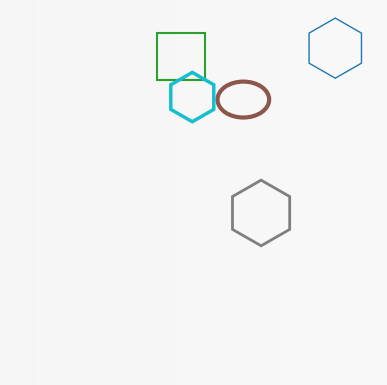[{"shape": "hexagon", "thickness": 1, "radius": 0.39, "center": [0.865, 0.875]}, {"shape": "square", "thickness": 1.5, "radius": 0.31, "center": [0.467, 0.853]}, {"shape": "oval", "thickness": 3, "radius": 0.33, "center": [0.628, 0.741]}, {"shape": "hexagon", "thickness": 2, "radius": 0.43, "center": [0.674, 0.447]}, {"shape": "hexagon", "thickness": 2.5, "radius": 0.32, "center": [0.496, 0.748]}]